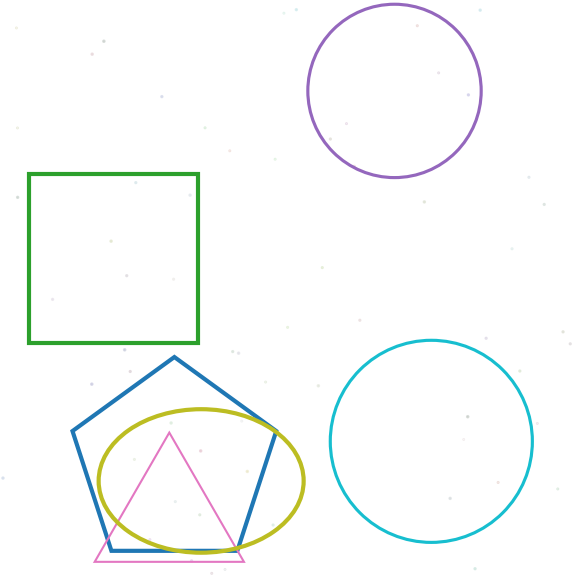[{"shape": "pentagon", "thickness": 2, "radius": 0.93, "center": [0.302, 0.195]}, {"shape": "square", "thickness": 2, "radius": 0.73, "center": [0.197, 0.551]}, {"shape": "circle", "thickness": 1.5, "radius": 0.75, "center": [0.683, 0.842]}, {"shape": "triangle", "thickness": 1, "radius": 0.75, "center": [0.293, 0.101]}, {"shape": "oval", "thickness": 2, "radius": 0.89, "center": [0.348, 0.166]}, {"shape": "circle", "thickness": 1.5, "radius": 0.87, "center": [0.747, 0.235]}]